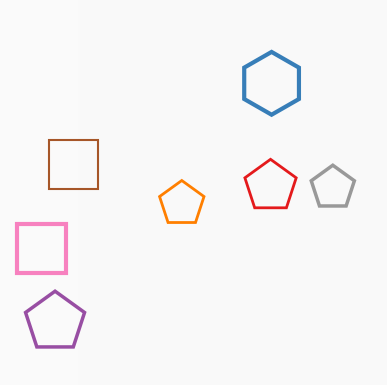[{"shape": "pentagon", "thickness": 2, "radius": 0.35, "center": [0.698, 0.517]}, {"shape": "hexagon", "thickness": 3, "radius": 0.41, "center": [0.701, 0.784]}, {"shape": "pentagon", "thickness": 2.5, "radius": 0.4, "center": [0.142, 0.164]}, {"shape": "pentagon", "thickness": 2, "radius": 0.3, "center": [0.469, 0.471]}, {"shape": "square", "thickness": 1.5, "radius": 0.32, "center": [0.19, 0.573]}, {"shape": "square", "thickness": 3, "radius": 0.32, "center": [0.107, 0.355]}, {"shape": "pentagon", "thickness": 2.5, "radius": 0.29, "center": [0.859, 0.512]}]